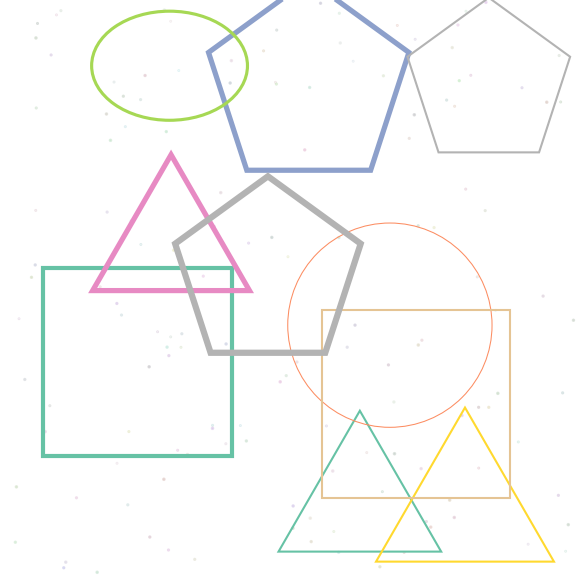[{"shape": "triangle", "thickness": 1, "radius": 0.81, "center": [0.623, 0.125]}, {"shape": "square", "thickness": 2, "radius": 0.82, "center": [0.238, 0.372]}, {"shape": "circle", "thickness": 0.5, "radius": 0.88, "center": [0.675, 0.436]}, {"shape": "pentagon", "thickness": 2.5, "radius": 0.91, "center": [0.535, 0.852]}, {"shape": "triangle", "thickness": 2.5, "radius": 0.78, "center": [0.296, 0.574]}, {"shape": "oval", "thickness": 1.5, "radius": 0.67, "center": [0.294, 0.885]}, {"shape": "triangle", "thickness": 1, "radius": 0.89, "center": [0.805, 0.116]}, {"shape": "square", "thickness": 1, "radius": 0.82, "center": [0.72, 0.3]}, {"shape": "pentagon", "thickness": 3, "radius": 0.84, "center": [0.464, 0.525]}, {"shape": "pentagon", "thickness": 1, "radius": 0.74, "center": [0.846, 0.855]}]